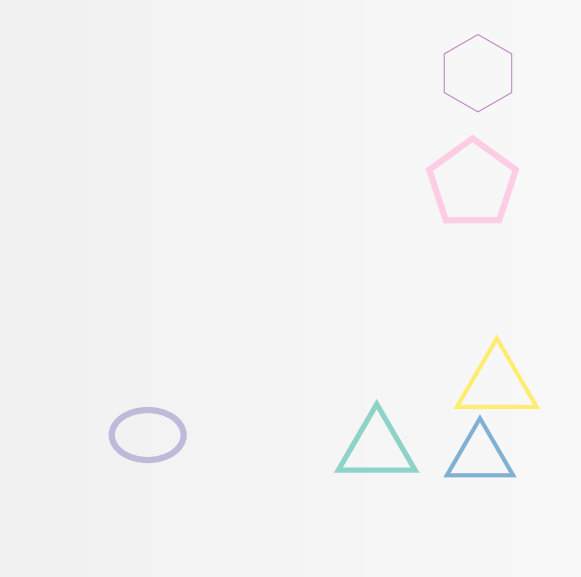[{"shape": "triangle", "thickness": 2.5, "radius": 0.38, "center": [0.648, 0.223]}, {"shape": "oval", "thickness": 3, "radius": 0.31, "center": [0.254, 0.246]}, {"shape": "triangle", "thickness": 2, "radius": 0.33, "center": [0.826, 0.209]}, {"shape": "pentagon", "thickness": 3, "radius": 0.39, "center": [0.813, 0.681]}, {"shape": "hexagon", "thickness": 0.5, "radius": 0.33, "center": [0.822, 0.872]}, {"shape": "triangle", "thickness": 2, "radius": 0.4, "center": [0.855, 0.334]}]